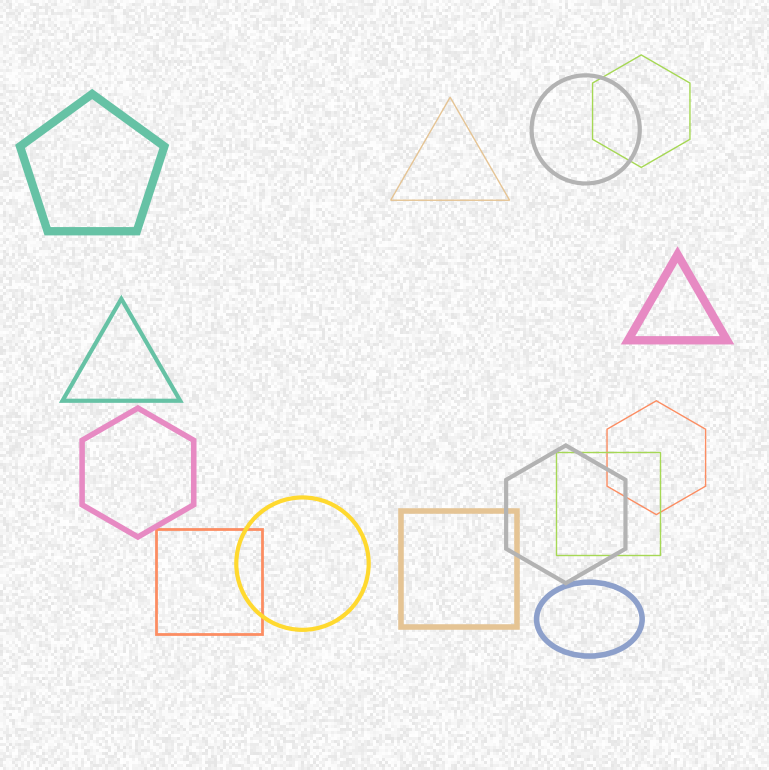[{"shape": "pentagon", "thickness": 3, "radius": 0.49, "center": [0.12, 0.779]}, {"shape": "triangle", "thickness": 1.5, "radius": 0.44, "center": [0.158, 0.524]}, {"shape": "hexagon", "thickness": 0.5, "radius": 0.37, "center": [0.852, 0.406]}, {"shape": "square", "thickness": 1, "radius": 0.34, "center": [0.271, 0.245]}, {"shape": "oval", "thickness": 2, "radius": 0.34, "center": [0.765, 0.196]}, {"shape": "hexagon", "thickness": 2, "radius": 0.42, "center": [0.179, 0.386]}, {"shape": "triangle", "thickness": 3, "radius": 0.37, "center": [0.88, 0.595]}, {"shape": "square", "thickness": 0.5, "radius": 0.34, "center": [0.79, 0.346]}, {"shape": "hexagon", "thickness": 0.5, "radius": 0.37, "center": [0.833, 0.856]}, {"shape": "circle", "thickness": 1.5, "radius": 0.43, "center": [0.393, 0.268]}, {"shape": "square", "thickness": 2, "radius": 0.38, "center": [0.596, 0.261]}, {"shape": "triangle", "thickness": 0.5, "radius": 0.45, "center": [0.585, 0.785]}, {"shape": "hexagon", "thickness": 1.5, "radius": 0.45, "center": [0.735, 0.332]}, {"shape": "circle", "thickness": 1.5, "radius": 0.35, "center": [0.761, 0.832]}]